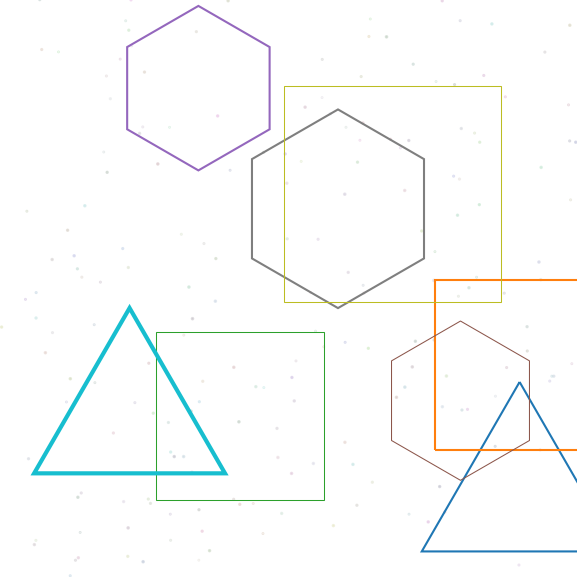[{"shape": "triangle", "thickness": 1, "radius": 0.98, "center": [0.9, 0.142]}, {"shape": "square", "thickness": 1, "radius": 0.73, "center": [0.9, 0.367]}, {"shape": "square", "thickness": 0.5, "radius": 0.73, "center": [0.415, 0.279]}, {"shape": "hexagon", "thickness": 1, "radius": 0.71, "center": [0.344, 0.846]}, {"shape": "hexagon", "thickness": 0.5, "radius": 0.69, "center": [0.797, 0.305]}, {"shape": "hexagon", "thickness": 1, "radius": 0.86, "center": [0.585, 0.638]}, {"shape": "square", "thickness": 0.5, "radius": 0.94, "center": [0.68, 0.663]}, {"shape": "triangle", "thickness": 2, "radius": 0.95, "center": [0.224, 0.275]}]